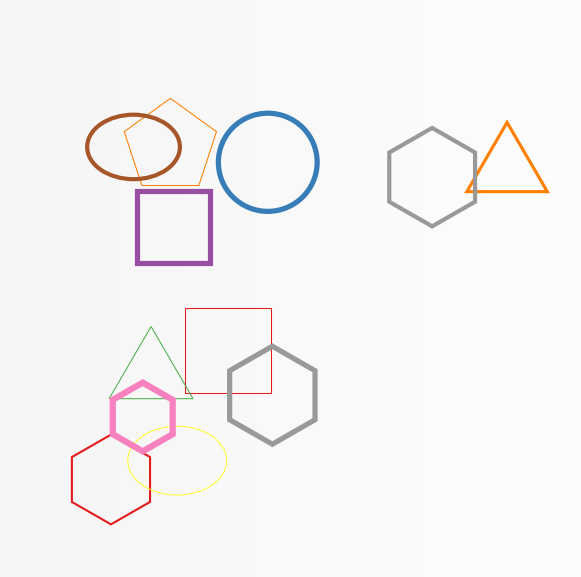[{"shape": "square", "thickness": 0.5, "radius": 0.37, "center": [0.393, 0.392]}, {"shape": "hexagon", "thickness": 1, "radius": 0.39, "center": [0.191, 0.169]}, {"shape": "circle", "thickness": 2.5, "radius": 0.42, "center": [0.461, 0.718]}, {"shape": "triangle", "thickness": 0.5, "radius": 0.42, "center": [0.26, 0.35]}, {"shape": "square", "thickness": 2.5, "radius": 0.31, "center": [0.298, 0.606]}, {"shape": "triangle", "thickness": 1.5, "radius": 0.4, "center": [0.872, 0.707]}, {"shape": "pentagon", "thickness": 0.5, "radius": 0.42, "center": [0.293, 0.745]}, {"shape": "oval", "thickness": 0.5, "radius": 0.43, "center": [0.305, 0.201]}, {"shape": "oval", "thickness": 2, "radius": 0.4, "center": [0.23, 0.745]}, {"shape": "hexagon", "thickness": 3, "radius": 0.3, "center": [0.246, 0.277]}, {"shape": "hexagon", "thickness": 2.5, "radius": 0.42, "center": [0.469, 0.315]}, {"shape": "hexagon", "thickness": 2, "radius": 0.43, "center": [0.744, 0.692]}]